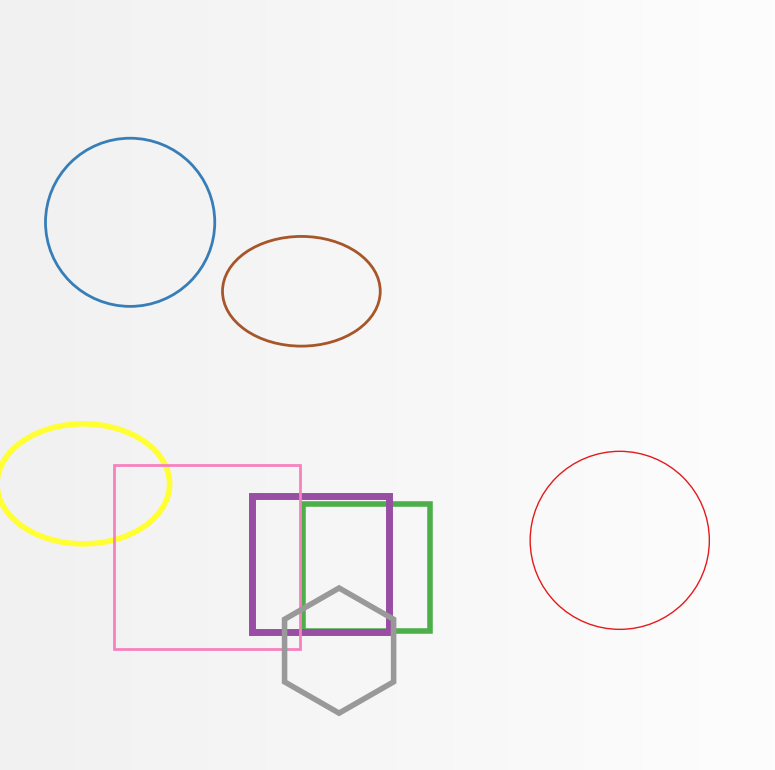[{"shape": "circle", "thickness": 0.5, "radius": 0.58, "center": [0.8, 0.298]}, {"shape": "circle", "thickness": 1, "radius": 0.55, "center": [0.168, 0.711]}, {"shape": "square", "thickness": 2, "radius": 0.41, "center": [0.473, 0.263]}, {"shape": "square", "thickness": 2.5, "radius": 0.44, "center": [0.414, 0.267]}, {"shape": "oval", "thickness": 2, "radius": 0.56, "center": [0.108, 0.372]}, {"shape": "oval", "thickness": 1, "radius": 0.51, "center": [0.389, 0.622]}, {"shape": "square", "thickness": 1, "radius": 0.6, "center": [0.267, 0.276]}, {"shape": "hexagon", "thickness": 2, "radius": 0.41, "center": [0.438, 0.155]}]